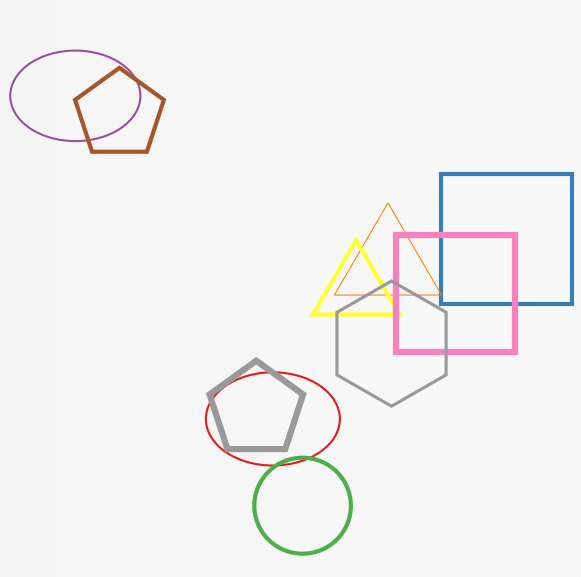[{"shape": "oval", "thickness": 1, "radius": 0.58, "center": [0.469, 0.274]}, {"shape": "square", "thickness": 2, "radius": 0.56, "center": [0.871, 0.585]}, {"shape": "circle", "thickness": 2, "radius": 0.42, "center": [0.521, 0.123]}, {"shape": "oval", "thickness": 1, "radius": 0.56, "center": [0.13, 0.833]}, {"shape": "triangle", "thickness": 0.5, "radius": 0.53, "center": [0.667, 0.541]}, {"shape": "triangle", "thickness": 2, "radius": 0.43, "center": [0.613, 0.497]}, {"shape": "pentagon", "thickness": 2, "radius": 0.4, "center": [0.206, 0.801]}, {"shape": "square", "thickness": 3, "radius": 0.51, "center": [0.784, 0.491]}, {"shape": "pentagon", "thickness": 3, "radius": 0.42, "center": [0.441, 0.29]}, {"shape": "hexagon", "thickness": 1.5, "radius": 0.54, "center": [0.674, 0.404]}]